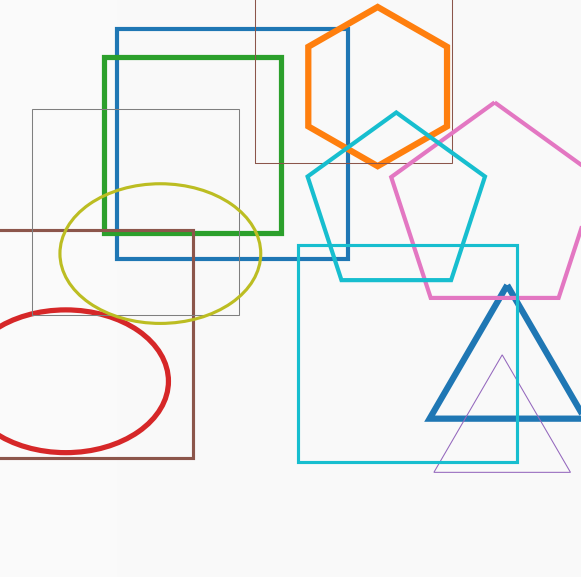[{"shape": "triangle", "thickness": 3, "radius": 0.77, "center": [0.873, 0.351]}, {"shape": "square", "thickness": 2, "radius": 1.0, "center": [0.4, 0.75]}, {"shape": "hexagon", "thickness": 3, "radius": 0.69, "center": [0.65, 0.849]}, {"shape": "square", "thickness": 2.5, "radius": 0.76, "center": [0.331, 0.748]}, {"shape": "oval", "thickness": 2.5, "radius": 0.88, "center": [0.113, 0.339]}, {"shape": "triangle", "thickness": 0.5, "radius": 0.68, "center": [0.864, 0.249]}, {"shape": "square", "thickness": 0.5, "radius": 0.85, "center": [0.609, 0.886]}, {"shape": "square", "thickness": 1.5, "radius": 0.99, "center": [0.134, 0.403]}, {"shape": "pentagon", "thickness": 2, "radius": 0.94, "center": [0.851, 0.635]}, {"shape": "square", "thickness": 0.5, "radius": 0.89, "center": [0.233, 0.632]}, {"shape": "oval", "thickness": 1.5, "radius": 0.86, "center": [0.276, 0.56]}, {"shape": "pentagon", "thickness": 2, "radius": 0.8, "center": [0.682, 0.644]}, {"shape": "square", "thickness": 1.5, "radius": 0.94, "center": [0.701, 0.386]}]